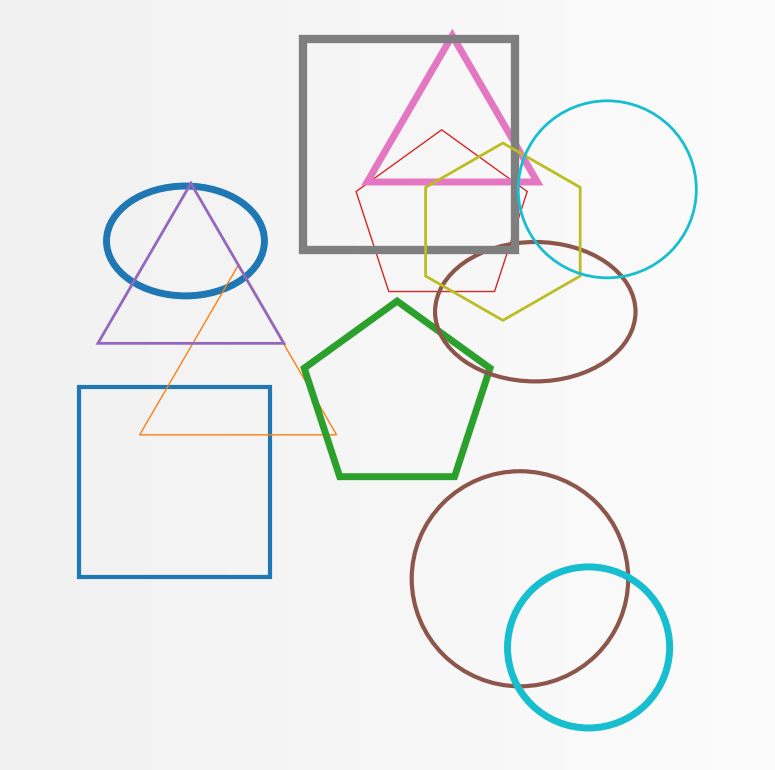[{"shape": "square", "thickness": 1.5, "radius": 0.62, "center": [0.226, 0.374]}, {"shape": "oval", "thickness": 2.5, "radius": 0.51, "center": [0.239, 0.687]}, {"shape": "triangle", "thickness": 0.5, "radius": 0.73, "center": [0.307, 0.509]}, {"shape": "pentagon", "thickness": 2.5, "radius": 0.63, "center": [0.512, 0.483]}, {"shape": "pentagon", "thickness": 0.5, "radius": 0.58, "center": [0.57, 0.715]}, {"shape": "triangle", "thickness": 1, "radius": 0.69, "center": [0.246, 0.623]}, {"shape": "circle", "thickness": 1.5, "radius": 0.7, "center": [0.671, 0.248]}, {"shape": "oval", "thickness": 1.5, "radius": 0.65, "center": [0.691, 0.595]}, {"shape": "triangle", "thickness": 2.5, "radius": 0.63, "center": [0.584, 0.827]}, {"shape": "square", "thickness": 3, "radius": 0.69, "center": [0.528, 0.813]}, {"shape": "hexagon", "thickness": 1, "radius": 0.58, "center": [0.649, 0.699]}, {"shape": "circle", "thickness": 2.5, "radius": 0.52, "center": [0.759, 0.159]}, {"shape": "circle", "thickness": 1, "radius": 0.57, "center": [0.784, 0.754]}]